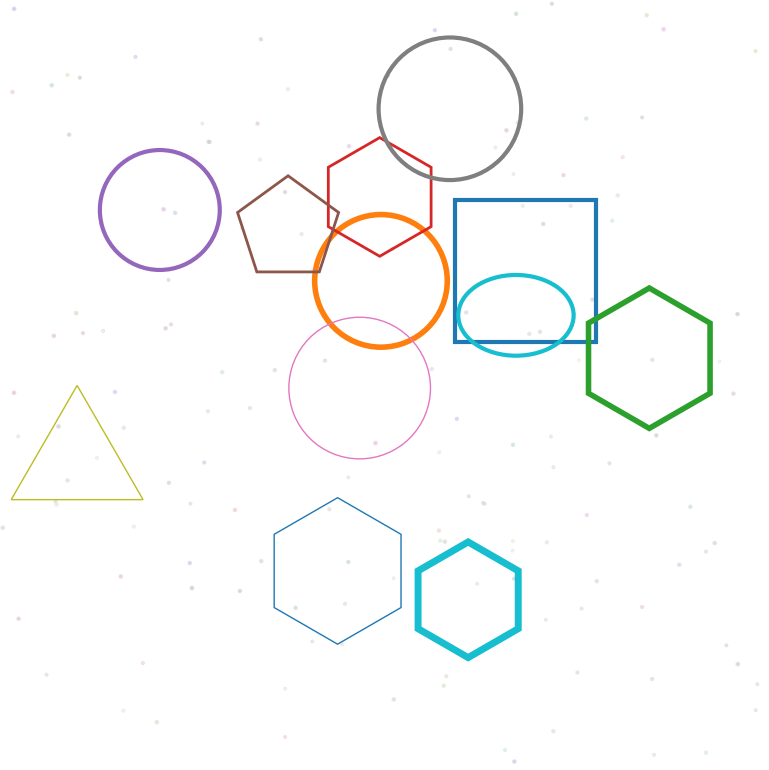[{"shape": "hexagon", "thickness": 0.5, "radius": 0.48, "center": [0.438, 0.259]}, {"shape": "square", "thickness": 1.5, "radius": 0.46, "center": [0.682, 0.648]}, {"shape": "circle", "thickness": 2, "radius": 0.43, "center": [0.495, 0.635]}, {"shape": "hexagon", "thickness": 2, "radius": 0.46, "center": [0.843, 0.535]}, {"shape": "hexagon", "thickness": 1, "radius": 0.39, "center": [0.493, 0.744]}, {"shape": "circle", "thickness": 1.5, "radius": 0.39, "center": [0.208, 0.727]}, {"shape": "pentagon", "thickness": 1, "radius": 0.35, "center": [0.374, 0.703]}, {"shape": "circle", "thickness": 0.5, "radius": 0.46, "center": [0.467, 0.496]}, {"shape": "circle", "thickness": 1.5, "radius": 0.46, "center": [0.584, 0.859]}, {"shape": "triangle", "thickness": 0.5, "radius": 0.49, "center": [0.1, 0.401]}, {"shape": "hexagon", "thickness": 2.5, "radius": 0.38, "center": [0.608, 0.221]}, {"shape": "oval", "thickness": 1.5, "radius": 0.37, "center": [0.67, 0.59]}]